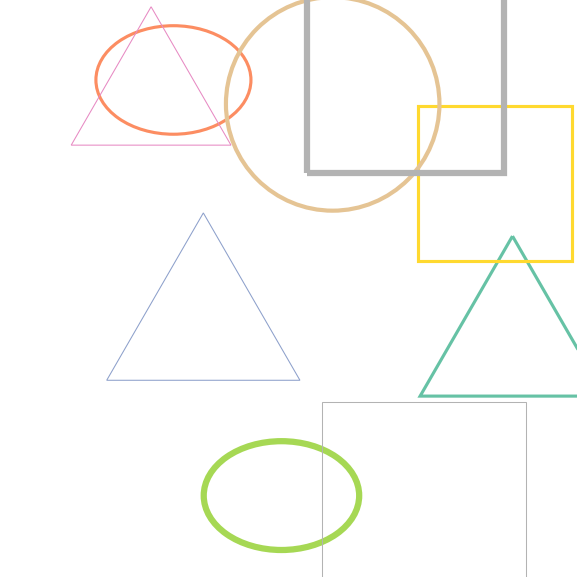[{"shape": "triangle", "thickness": 1.5, "radius": 0.92, "center": [0.887, 0.406]}, {"shape": "oval", "thickness": 1.5, "radius": 0.67, "center": [0.3, 0.861]}, {"shape": "triangle", "thickness": 0.5, "radius": 0.97, "center": [0.352, 0.437]}, {"shape": "triangle", "thickness": 0.5, "radius": 0.8, "center": [0.262, 0.828]}, {"shape": "oval", "thickness": 3, "radius": 0.67, "center": [0.487, 0.141]}, {"shape": "square", "thickness": 1.5, "radius": 0.67, "center": [0.857, 0.681]}, {"shape": "circle", "thickness": 2, "radius": 0.92, "center": [0.576, 0.819]}, {"shape": "square", "thickness": 3, "radius": 0.85, "center": [0.702, 0.87]}, {"shape": "square", "thickness": 0.5, "radius": 0.88, "center": [0.734, 0.127]}]